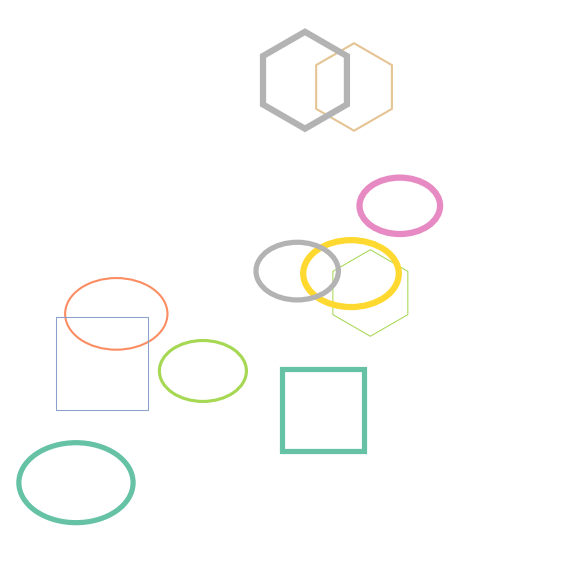[{"shape": "oval", "thickness": 2.5, "radius": 0.49, "center": [0.132, 0.163]}, {"shape": "square", "thickness": 2.5, "radius": 0.36, "center": [0.56, 0.289]}, {"shape": "oval", "thickness": 1, "radius": 0.44, "center": [0.201, 0.456]}, {"shape": "square", "thickness": 0.5, "radius": 0.4, "center": [0.177, 0.37]}, {"shape": "oval", "thickness": 3, "radius": 0.35, "center": [0.692, 0.643]}, {"shape": "oval", "thickness": 1.5, "radius": 0.38, "center": [0.351, 0.357]}, {"shape": "hexagon", "thickness": 0.5, "radius": 0.37, "center": [0.641, 0.492]}, {"shape": "oval", "thickness": 3, "radius": 0.41, "center": [0.608, 0.525]}, {"shape": "hexagon", "thickness": 1, "radius": 0.38, "center": [0.613, 0.849]}, {"shape": "oval", "thickness": 2.5, "radius": 0.36, "center": [0.515, 0.53]}, {"shape": "hexagon", "thickness": 3, "radius": 0.42, "center": [0.528, 0.86]}]